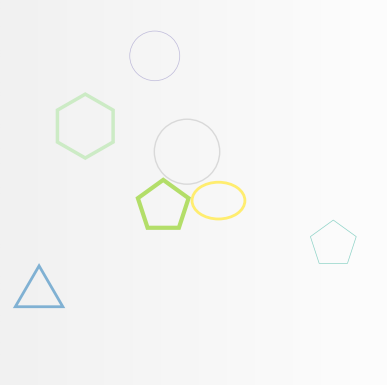[{"shape": "pentagon", "thickness": 0.5, "radius": 0.31, "center": [0.86, 0.366]}, {"shape": "circle", "thickness": 0.5, "radius": 0.32, "center": [0.399, 0.855]}, {"shape": "triangle", "thickness": 2, "radius": 0.35, "center": [0.101, 0.239]}, {"shape": "pentagon", "thickness": 3, "radius": 0.34, "center": [0.421, 0.464]}, {"shape": "circle", "thickness": 1, "radius": 0.42, "center": [0.483, 0.606]}, {"shape": "hexagon", "thickness": 2.5, "radius": 0.41, "center": [0.22, 0.673]}, {"shape": "oval", "thickness": 2, "radius": 0.34, "center": [0.564, 0.479]}]